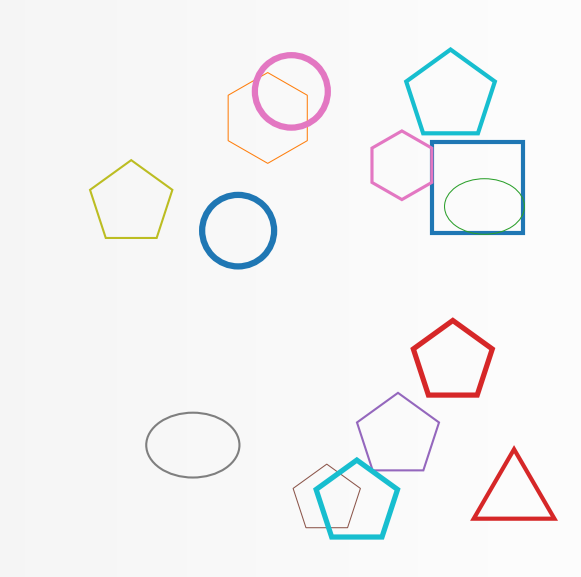[{"shape": "square", "thickness": 2, "radius": 0.39, "center": [0.822, 0.674]}, {"shape": "circle", "thickness": 3, "radius": 0.31, "center": [0.41, 0.6]}, {"shape": "hexagon", "thickness": 0.5, "radius": 0.39, "center": [0.461, 0.795]}, {"shape": "oval", "thickness": 0.5, "radius": 0.34, "center": [0.834, 0.642]}, {"shape": "triangle", "thickness": 2, "radius": 0.4, "center": [0.884, 0.141]}, {"shape": "pentagon", "thickness": 2.5, "radius": 0.36, "center": [0.779, 0.373]}, {"shape": "pentagon", "thickness": 1, "radius": 0.37, "center": [0.685, 0.245]}, {"shape": "pentagon", "thickness": 0.5, "radius": 0.3, "center": [0.562, 0.135]}, {"shape": "circle", "thickness": 3, "radius": 0.31, "center": [0.501, 0.841]}, {"shape": "hexagon", "thickness": 1.5, "radius": 0.3, "center": [0.691, 0.713]}, {"shape": "oval", "thickness": 1, "radius": 0.4, "center": [0.332, 0.228]}, {"shape": "pentagon", "thickness": 1, "radius": 0.37, "center": [0.226, 0.647]}, {"shape": "pentagon", "thickness": 2, "radius": 0.4, "center": [0.775, 0.833]}, {"shape": "pentagon", "thickness": 2.5, "radius": 0.37, "center": [0.614, 0.129]}]